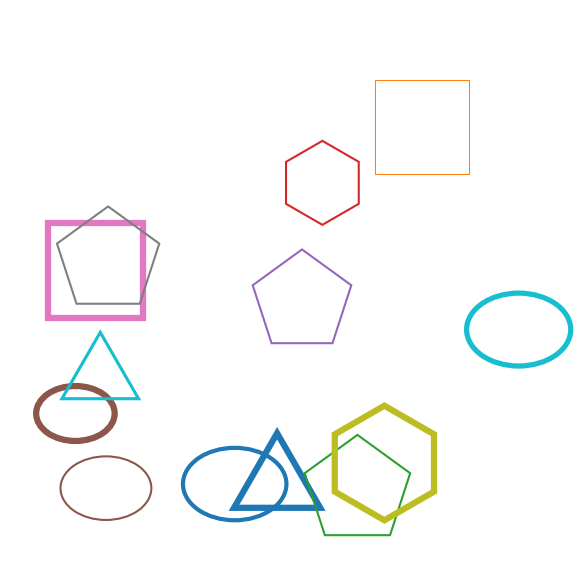[{"shape": "triangle", "thickness": 3, "radius": 0.43, "center": [0.48, 0.163]}, {"shape": "oval", "thickness": 2, "radius": 0.45, "center": [0.406, 0.161]}, {"shape": "square", "thickness": 0.5, "radius": 0.4, "center": [0.731, 0.779]}, {"shape": "pentagon", "thickness": 1, "radius": 0.48, "center": [0.619, 0.15]}, {"shape": "hexagon", "thickness": 1, "radius": 0.36, "center": [0.558, 0.683]}, {"shape": "pentagon", "thickness": 1, "radius": 0.45, "center": [0.523, 0.477]}, {"shape": "oval", "thickness": 3, "radius": 0.34, "center": [0.131, 0.283]}, {"shape": "oval", "thickness": 1, "radius": 0.39, "center": [0.183, 0.154]}, {"shape": "square", "thickness": 3, "radius": 0.41, "center": [0.166, 0.53]}, {"shape": "pentagon", "thickness": 1, "radius": 0.47, "center": [0.187, 0.549]}, {"shape": "hexagon", "thickness": 3, "radius": 0.5, "center": [0.666, 0.197]}, {"shape": "triangle", "thickness": 1.5, "radius": 0.38, "center": [0.174, 0.347]}, {"shape": "oval", "thickness": 2.5, "radius": 0.45, "center": [0.898, 0.428]}]